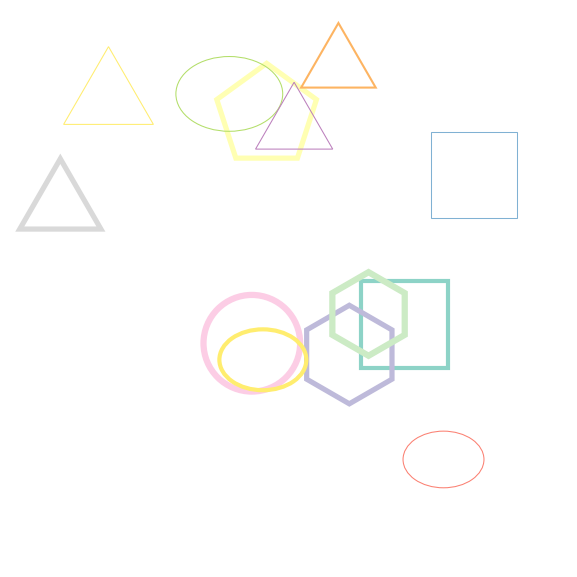[{"shape": "square", "thickness": 2, "radius": 0.38, "center": [0.701, 0.437]}, {"shape": "pentagon", "thickness": 2.5, "radius": 0.45, "center": [0.462, 0.799]}, {"shape": "hexagon", "thickness": 2.5, "radius": 0.43, "center": [0.605, 0.385]}, {"shape": "oval", "thickness": 0.5, "radius": 0.35, "center": [0.768, 0.204]}, {"shape": "square", "thickness": 0.5, "radius": 0.37, "center": [0.822, 0.696]}, {"shape": "triangle", "thickness": 1, "radius": 0.37, "center": [0.586, 0.885]}, {"shape": "oval", "thickness": 0.5, "radius": 0.46, "center": [0.397, 0.837]}, {"shape": "circle", "thickness": 3, "radius": 0.42, "center": [0.436, 0.405]}, {"shape": "triangle", "thickness": 2.5, "radius": 0.41, "center": [0.104, 0.643]}, {"shape": "triangle", "thickness": 0.5, "radius": 0.39, "center": [0.509, 0.78]}, {"shape": "hexagon", "thickness": 3, "radius": 0.36, "center": [0.638, 0.455]}, {"shape": "triangle", "thickness": 0.5, "radius": 0.45, "center": [0.188, 0.829]}, {"shape": "oval", "thickness": 2, "radius": 0.38, "center": [0.455, 0.376]}]